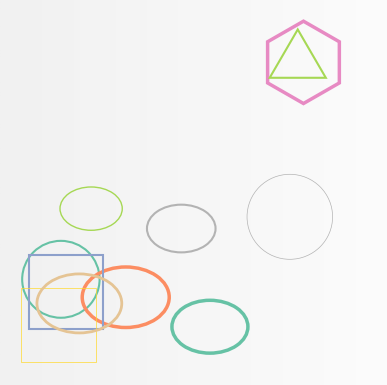[{"shape": "circle", "thickness": 1.5, "radius": 0.5, "center": [0.157, 0.275]}, {"shape": "oval", "thickness": 2.5, "radius": 0.49, "center": [0.542, 0.151]}, {"shape": "oval", "thickness": 2.5, "radius": 0.56, "center": [0.324, 0.228]}, {"shape": "square", "thickness": 1.5, "radius": 0.48, "center": [0.17, 0.242]}, {"shape": "hexagon", "thickness": 2.5, "radius": 0.53, "center": [0.783, 0.838]}, {"shape": "oval", "thickness": 1, "radius": 0.4, "center": [0.235, 0.458]}, {"shape": "triangle", "thickness": 1.5, "radius": 0.42, "center": [0.768, 0.84]}, {"shape": "square", "thickness": 0.5, "radius": 0.48, "center": [0.151, 0.156]}, {"shape": "oval", "thickness": 2, "radius": 0.55, "center": [0.205, 0.212]}, {"shape": "circle", "thickness": 0.5, "radius": 0.55, "center": [0.748, 0.437]}, {"shape": "oval", "thickness": 1.5, "radius": 0.44, "center": [0.468, 0.406]}]